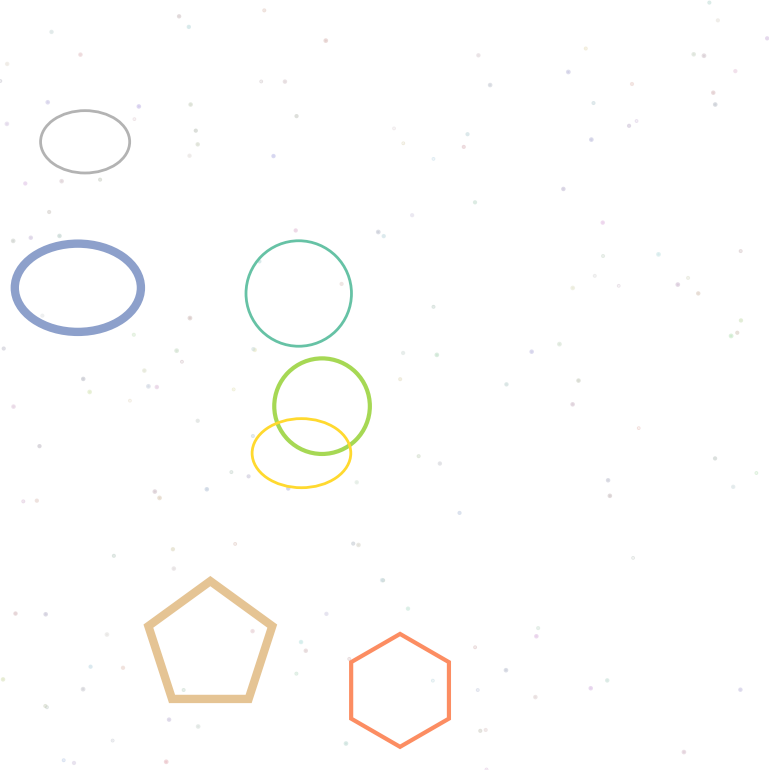[{"shape": "circle", "thickness": 1, "radius": 0.34, "center": [0.388, 0.619]}, {"shape": "hexagon", "thickness": 1.5, "radius": 0.37, "center": [0.52, 0.103]}, {"shape": "oval", "thickness": 3, "radius": 0.41, "center": [0.101, 0.626]}, {"shape": "circle", "thickness": 1.5, "radius": 0.31, "center": [0.418, 0.473]}, {"shape": "oval", "thickness": 1, "radius": 0.32, "center": [0.392, 0.411]}, {"shape": "pentagon", "thickness": 3, "radius": 0.42, "center": [0.273, 0.161]}, {"shape": "oval", "thickness": 1, "radius": 0.29, "center": [0.111, 0.816]}]